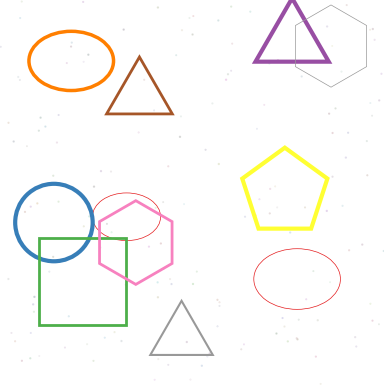[{"shape": "oval", "thickness": 0.5, "radius": 0.56, "center": [0.772, 0.275]}, {"shape": "oval", "thickness": 0.5, "radius": 0.44, "center": [0.329, 0.437]}, {"shape": "circle", "thickness": 3, "radius": 0.5, "center": [0.14, 0.422]}, {"shape": "square", "thickness": 2, "radius": 0.57, "center": [0.215, 0.269]}, {"shape": "triangle", "thickness": 3, "radius": 0.55, "center": [0.759, 0.895]}, {"shape": "oval", "thickness": 2.5, "radius": 0.55, "center": [0.185, 0.842]}, {"shape": "pentagon", "thickness": 3, "radius": 0.58, "center": [0.74, 0.5]}, {"shape": "triangle", "thickness": 2, "radius": 0.49, "center": [0.362, 0.753]}, {"shape": "hexagon", "thickness": 2, "radius": 0.54, "center": [0.353, 0.37]}, {"shape": "hexagon", "thickness": 0.5, "radius": 0.53, "center": [0.86, 0.88]}, {"shape": "triangle", "thickness": 1.5, "radius": 0.47, "center": [0.472, 0.125]}]